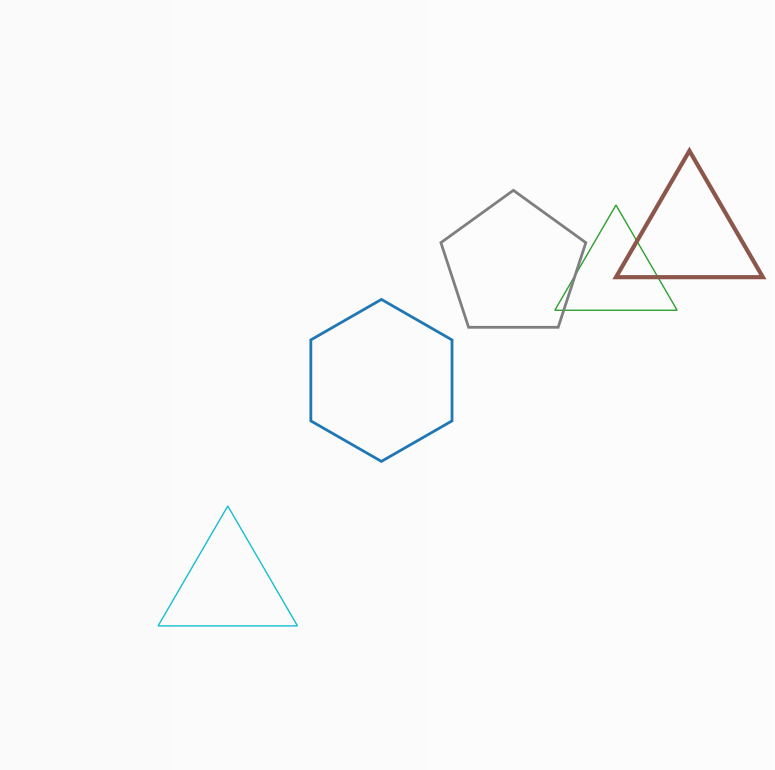[{"shape": "hexagon", "thickness": 1, "radius": 0.53, "center": [0.492, 0.506]}, {"shape": "triangle", "thickness": 0.5, "radius": 0.46, "center": [0.795, 0.643]}, {"shape": "triangle", "thickness": 1.5, "radius": 0.55, "center": [0.89, 0.695]}, {"shape": "pentagon", "thickness": 1, "radius": 0.49, "center": [0.662, 0.654]}, {"shape": "triangle", "thickness": 0.5, "radius": 0.52, "center": [0.294, 0.239]}]